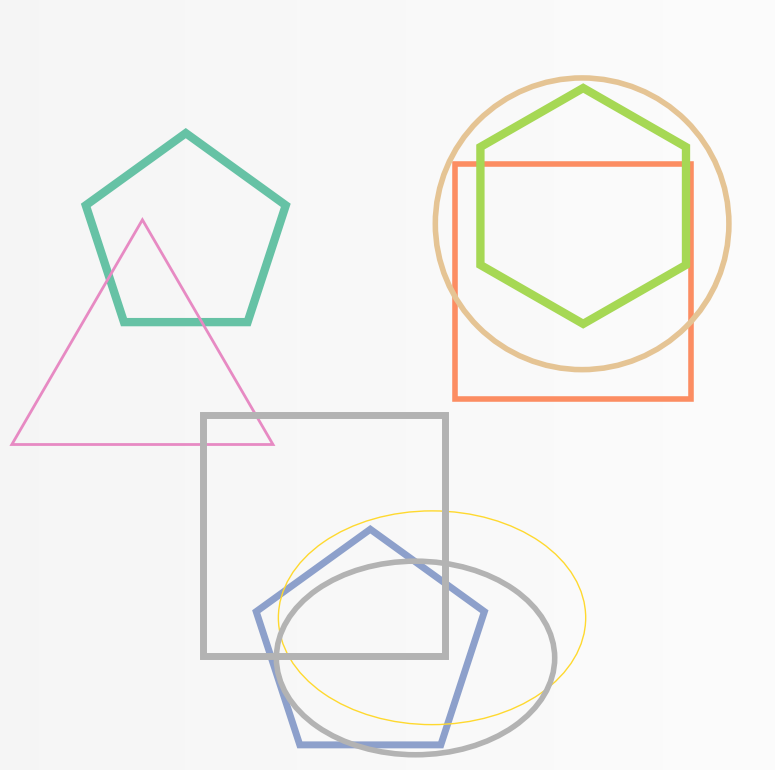[{"shape": "pentagon", "thickness": 3, "radius": 0.68, "center": [0.24, 0.691]}, {"shape": "square", "thickness": 2, "radius": 0.76, "center": [0.739, 0.635]}, {"shape": "pentagon", "thickness": 2.5, "radius": 0.77, "center": [0.478, 0.158]}, {"shape": "triangle", "thickness": 1, "radius": 0.97, "center": [0.184, 0.52]}, {"shape": "hexagon", "thickness": 3, "radius": 0.77, "center": [0.753, 0.733]}, {"shape": "oval", "thickness": 0.5, "radius": 0.99, "center": [0.557, 0.198]}, {"shape": "circle", "thickness": 2, "radius": 0.95, "center": [0.751, 0.709]}, {"shape": "square", "thickness": 2.5, "radius": 0.78, "center": [0.418, 0.305]}, {"shape": "oval", "thickness": 2, "radius": 0.9, "center": [0.536, 0.145]}]